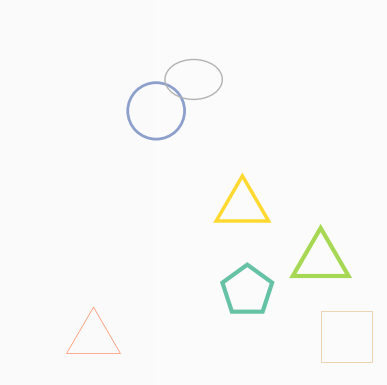[{"shape": "pentagon", "thickness": 3, "radius": 0.34, "center": [0.638, 0.245]}, {"shape": "triangle", "thickness": 0.5, "radius": 0.4, "center": [0.241, 0.122]}, {"shape": "circle", "thickness": 2, "radius": 0.37, "center": [0.403, 0.712]}, {"shape": "triangle", "thickness": 3, "radius": 0.42, "center": [0.827, 0.325]}, {"shape": "triangle", "thickness": 2.5, "radius": 0.39, "center": [0.626, 0.465]}, {"shape": "square", "thickness": 0.5, "radius": 0.33, "center": [0.894, 0.127]}, {"shape": "oval", "thickness": 1, "radius": 0.37, "center": [0.5, 0.794]}]